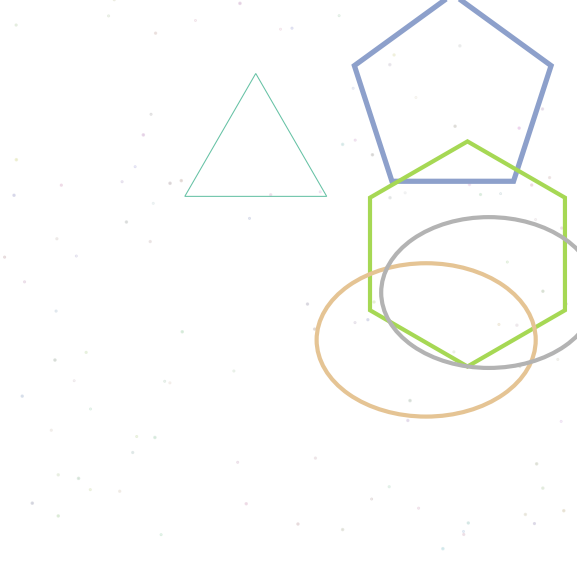[{"shape": "triangle", "thickness": 0.5, "radius": 0.71, "center": [0.443, 0.73]}, {"shape": "pentagon", "thickness": 2.5, "radius": 0.9, "center": [0.784, 0.83]}, {"shape": "hexagon", "thickness": 2, "radius": 0.97, "center": [0.809, 0.559]}, {"shape": "oval", "thickness": 2, "radius": 0.95, "center": [0.738, 0.411]}, {"shape": "oval", "thickness": 2, "radius": 0.93, "center": [0.847, 0.493]}]